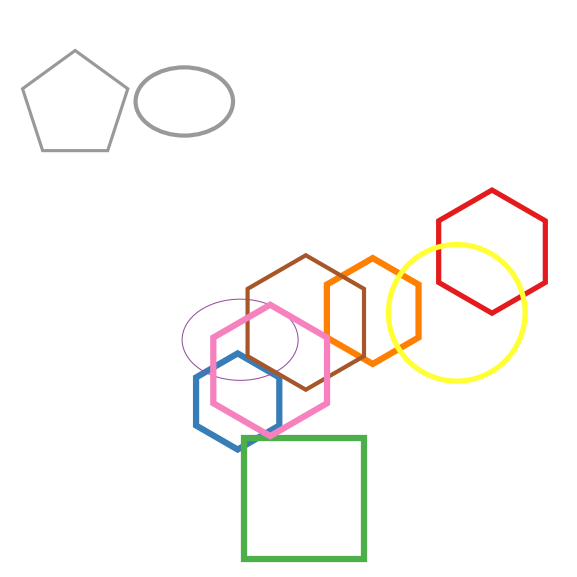[{"shape": "hexagon", "thickness": 2.5, "radius": 0.53, "center": [0.852, 0.563]}, {"shape": "hexagon", "thickness": 3, "radius": 0.42, "center": [0.412, 0.304]}, {"shape": "square", "thickness": 3, "radius": 0.52, "center": [0.526, 0.136]}, {"shape": "oval", "thickness": 0.5, "radius": 0.5, "center": [0.416, 0.411]}, {"shape": "hexagon", "thickness": 3, "radius": 0.46, "center": [0.645, 0.461]}, {"shape": "circle", "thickness": 2.5, "radius": 0.59, "center": [0.791, 0.457]}, {"shape": "hexagon", "thickness": 2, "radius": 0.58, "center": [0.53, 0.441]}, {"shape": "hexagon", "thickness": 3, "radius": 0.57, "center": [0.468, 0.358]}, {"shape": "pentagon", "thickness": 1.5, "radius": 0.48, "center": [0.13, 0.816]}, {"shape": "oval", "thickness": 2, "radius": 0.42, "center": [0.319, 0.823]}]